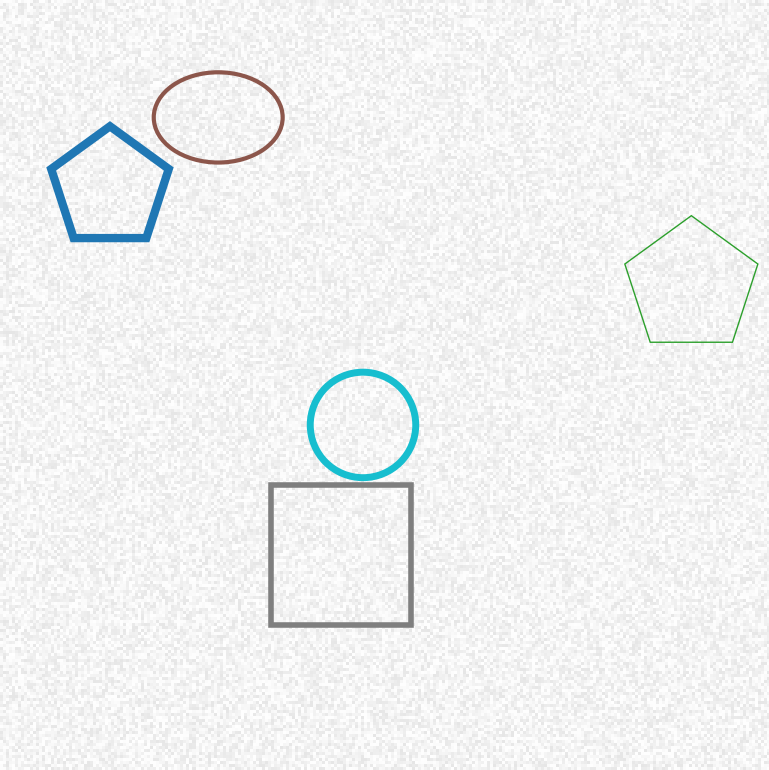[{"shape": "pentagon", "thickness": 3, "radius": 0.4, "center": [0.143, 0.756]}, {"shape": "pentagon", "thickness": 0.5, "radius": 0.45, "center": [0.898, 0.629]}, {"shape": "oval", "thickness": 1.5, "radius": 0.42, "center": [0.283, 0.848]}, {"shape": "square", "thickness": 2, "radius": 0.46, "center": [0.442, 0.279]}, {"shape": "circle", "thickness": 2.5, "radius": 0.34, "center": [0.471, 0.448]}]